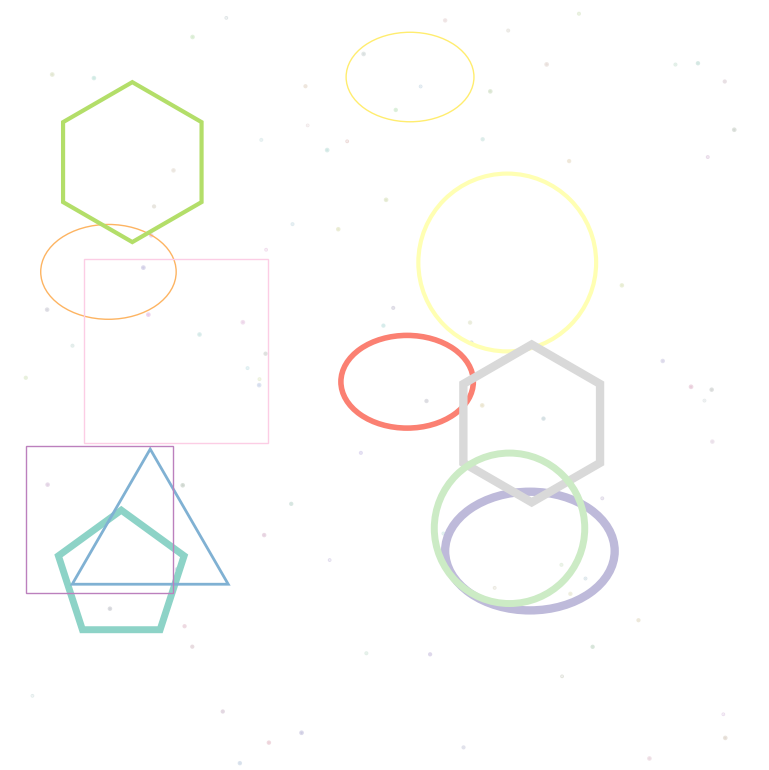[{"shape": "pentagon", "thickness": 2.5, "radius": 0.43, "center": [0.157, 0.252]}, {"shape": "circle", "thickness": 1.5, "radius": 0.58, "center": [0.659, 0.659]}, {"shape": "oval", "thickness": 3, "radius": 0.55, "center": [0.688, 0.284]}, {"shape": "oval", "thickness": 2, "radius": 0.43, "center": [0.529, 0.504]}, {"shape": "triangle", "thickness": 1, "radius": 0.58, "center": [0.195, 0.3]}, {"shape": "oval", "thickness": 0.5, "radius": 0.44, "center": [0.141, 0.647]}, {"shape": "hexagon", "thickness": 1.5, "radius": 0.52, "center": [0.172, 0.789]}, {"shape": "square", "thickness": 0.5, "radius": 0.6, "center": [0.229, 0.544]}, {"shape": "hexagon", "thickness": 3, "radius": 0.51, "center": [0.691, 0.45]}, {"shape": "square", "thickness": 0.5, "radius": 0.48, "center": [0.129, 0.325]}, {"shape": "circle", "thickness": 2.5, "radius": 0.49, "center": [0.662, 0.314]}, {"shape": "oval", "thickness": 0.5, "radius": 0.42, "center": [0.533, 0.9]}]